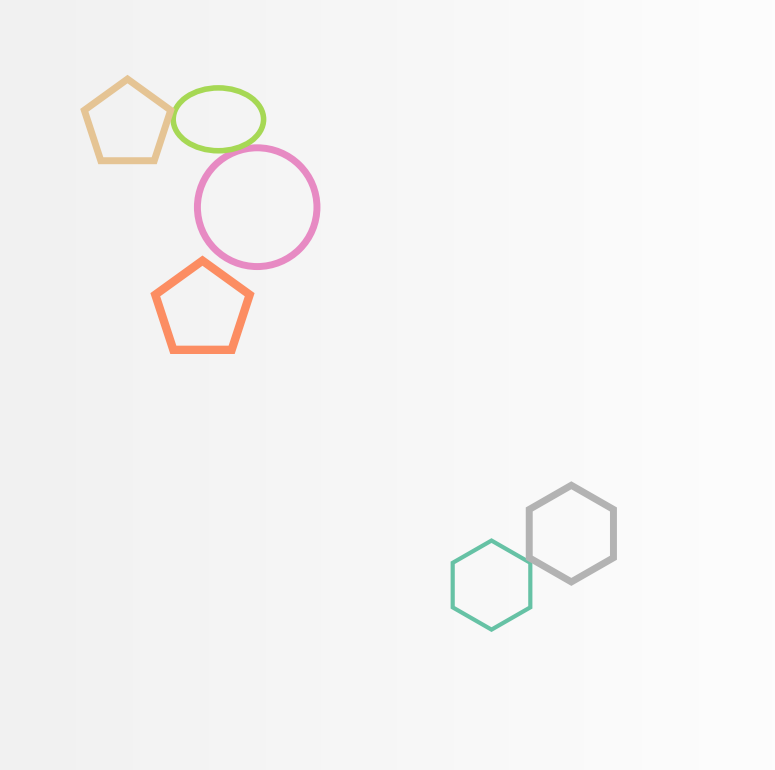[{"shape": "hexagon", "thickness": 1.5, "radius": 0.29, "center": [0.634, 0.24]}, {"shape": "pentagon", "thickness": 3, "radius": 0.32, "center": [0.261, 0.597]}, {"shape": "circle", "thickness": 2.5, "radius": 0.39, "center": [0.332, 0.731]}, {"shape": "oval", "thickness": 2, "radius": 0.29, "center": [0.282, 0.845]}, {"shape": "pentagon", "thickness": 2.5, "radius": 0.29, "center": [0.165, 0.839]}, {"shape": "hexagon", "thickness": 2.5, "radius": 0.31, "center": [0.737, 0.307]}]